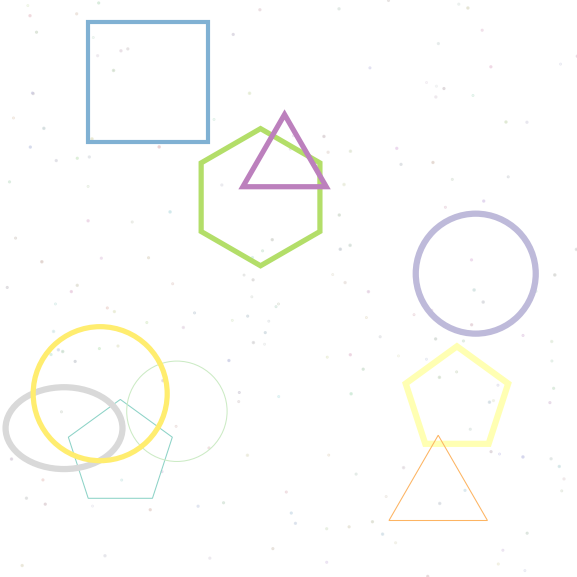[{"shape": "pentagon", "thickness": 0.5, "radius": 0.47, "center": [0.208, 0.213]}, {"shape": "pentagon", "thickness": 3, "radius": 0.47, "center": [0.791, 0.306]}, {"shape": "circle", "thickness": 3, "radius": 0.52, "center": [0.824, 0.525]}, {"shape": "square", "thickness": 2, "radius": 0.52, "center": [0.255, 0.857]}, {"shape": "triangle", "thickness": 0.5, "radius": 0.49, "center": [0.759, 0.147]}, {"shape": "hexagon", "thickness": 2.5, "radius": 0.59, "center": [0.451, 0.658]}, {"shape": "oval", "thickness": 3, "radius": 0.51, "center": [0.111, 0.258]}, {"shape": "triangle", "thickness": 2.5, "radius": 0.42, "center": [0.493, 0.717]}, {"shape": "circle", "thickness": 0.5, "radius": 0.43, "center": [0.306, 0.287]}, {"shape": "circle", "thickness": 2.5, "radius": 0.58, "center": [0.173, 0.317]}]